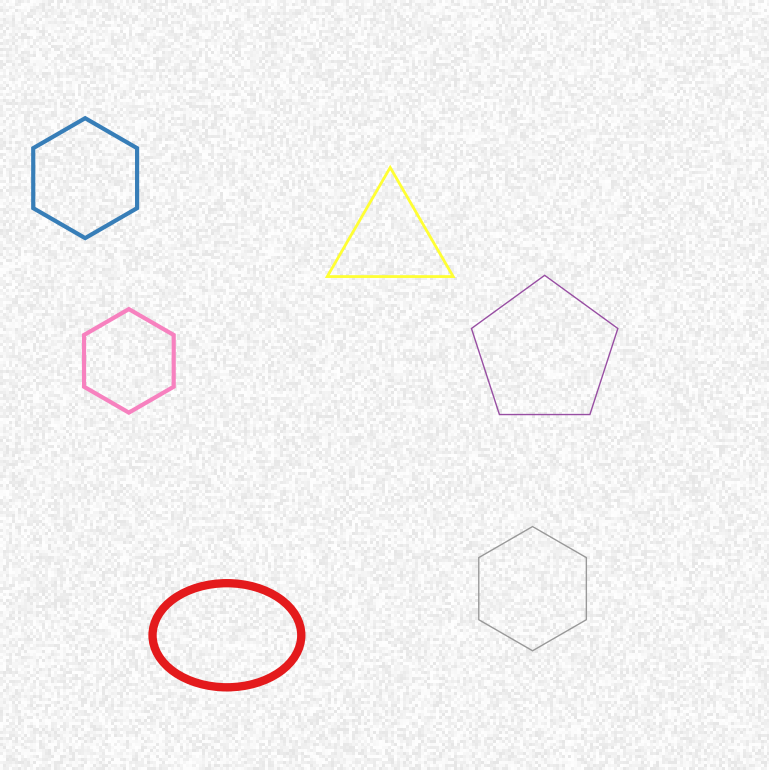[{"shape": "oval", "thickness": 3, "radius": 0.48, "center": [0.295, 0.175]}, {"shape": "hexagon", "thickness": 1.5, "radius": 0.39, "center": [0.111, 0.769]}, {"shape": "pentagon", "thickness": 0.5, "radius": 0.5, "center": [0.707, 0.542]}, {"shape": "triangle", "thickness": 1, "radius": 0.47, "center": [0.507, 0.688]}, {"shape": "hexagon", "thickness": 1.5, "radius": 0.34, "center": [0.167, 0.531]}, {"shape": "hexagon", "thickness": 0.5, "radius": 0.4, "center": [0.692, 0.236]}]